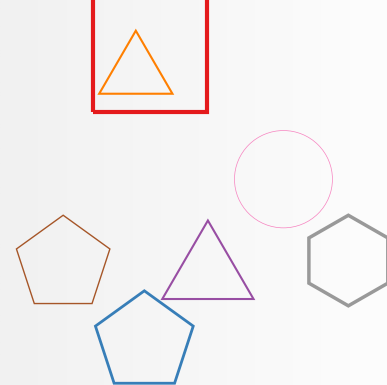[{"shape": "square", "thickness": 3, "radius": 0.73, "center": [0.387, 0.856]}, {"shape": "pentagon", "thickness": 2, "radius": 0.66, "center": [0.372, 0.112]}, {"shape": "triangle", "thickness": 1.5, "radius": 0.68, "center": [0.537, 0.291]}, {"shape": "triangle", "thickness": 1.5, "radius": 0.55, "center": [0.35, 0.811]}, {"shape": "pentagon", "thickness": 1, "radius": 0.63, "center": [0.163, 0.314]}, {"shape": "circle", "thickness": 0.5, "radius": 0.63, "center": [0.732, 0.535]}, {"shape": "hexagon", "thickness": 2.5, "radius": 0.59, "center": [0.899, 0.323]}]